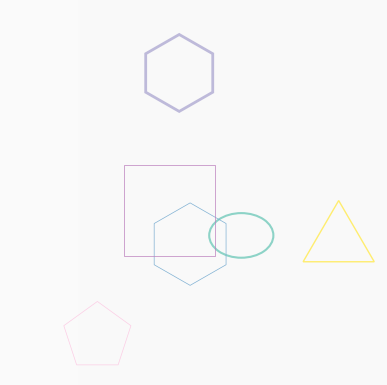[{"shape": "oval", "thickness": 1.5, "radius": 0.41, "center": [0.623, 0.389]}, {"shape": "hexagon", "thickness": 2, "radius": 0.5, "center": [0.463, 0.81]}, {"shape": "hexagon", "thickness": 0.5, "radius": 0.54, "center": [0.491, 0.366]}, {"shape": "pentagon", "thickness": 0.5, "radius": 0.46, "center": [0.251, 0.126]}, {"shape": "square", "thickness": 0.5, "radius": 0.59, "center": [0.437, 0.454]}, {"shape": "triangle", "thickness": 1, "radius": 0.53, "center": [0.874, 0.373]}]